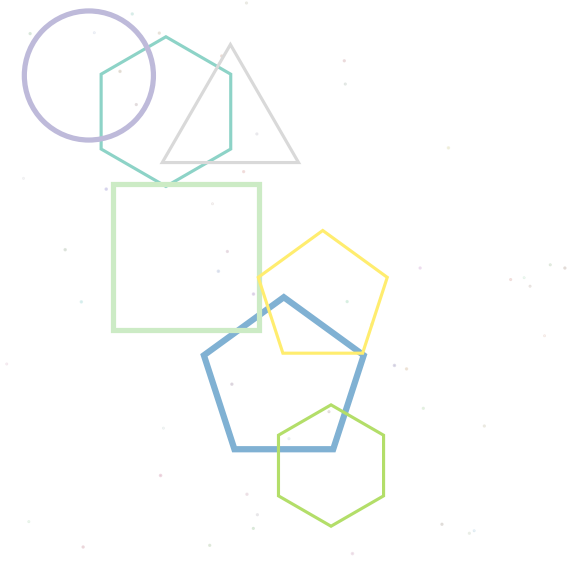[{"shape": "hexagon", "thickness": 1.5, "radius": 0.65, "center": [0.287, 0.806]}, {"shape": "circle", "thickness": 2.5, "radius": 0.56, "center": [0.154, 0.868]}, {"shape": "pentagon", "thickness": 3, "radius": 0.73, "center": [0.491, 0.339]}, {"shape": "hexagon", "thickness": 1.5, "radius": 0.53, "center": [0.573, 0.193]}, {"shape": "triangle", "thickness": 1.5, "radius": 0.68, "center": [0.399, 0.786]}, {"shape": "square", "thickness": 2.5, "radius": 0.63, "center": [0.323, 0.555]}, {"shape": "pentagon", "thickness": 1.5, "radius": 0.59, "center": [0.559, 0.483]}]